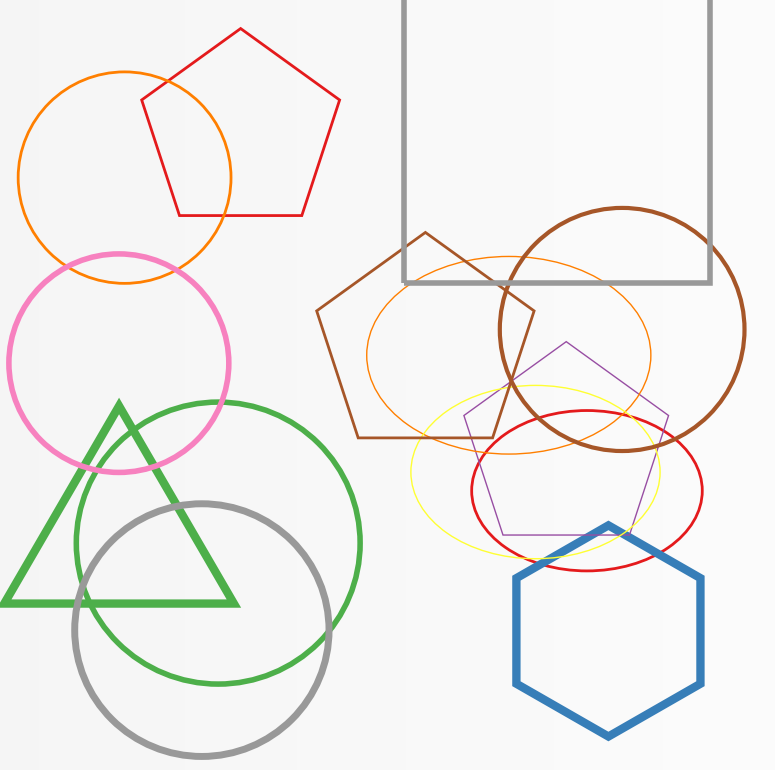[{"shape": "oval", "thickness": 1, "radius": 0.74, "center": [0.757, 0.363]}, {"shape": "pentagon", "thickness": 1, "radius": 0.67, "center": [0.311, 0.829]}, {"shape": "hexagon", "thickness": 3, "radius": 0.69, "center": [0.785, 0.181]}, {"shape": "triangle", "thickness": 3, "radius": 0.86, "center": [0.154, 0.302]}, {"shape": "circle", "thickness": 2, "radius": 0.92, "center": [0.282, 0.295]}, {"shape": "pentagon", "thickness": 0.5, "radius": 0.69, "center": [0.731, 0.417]}, {"shape": "oval", "thickness": 0.5, "radius": 0.92, "center": [0.657, 0.539]}, {"shape": "circle", "thickness": 1, "radius": 0.69, "center": [0.161, 0.769]}, {"shape": "oval", "thickness": 0.5, "radius": 0.8, "center": [0.691, 0.387]}, {"shape": "pentagon", "thickness": 1, "radius": 0.74, "center": [0.549, 0.551]}, {"shape": "circle", "thickness": 1.5, "radius": 0.79, "center": [0.803, 0.572]}, {"shape": "circle", "thickness": 2, "radius": 0.71, "center": [0.153, 0.528]}, {"shape": "square", "thickness": 2, "radius": 0.99, "center": [0.719, 0.83]}, {"shape": "circle", "thickness": 2.5, "radius": 0.82, "center": [0.26, 0.182]}]